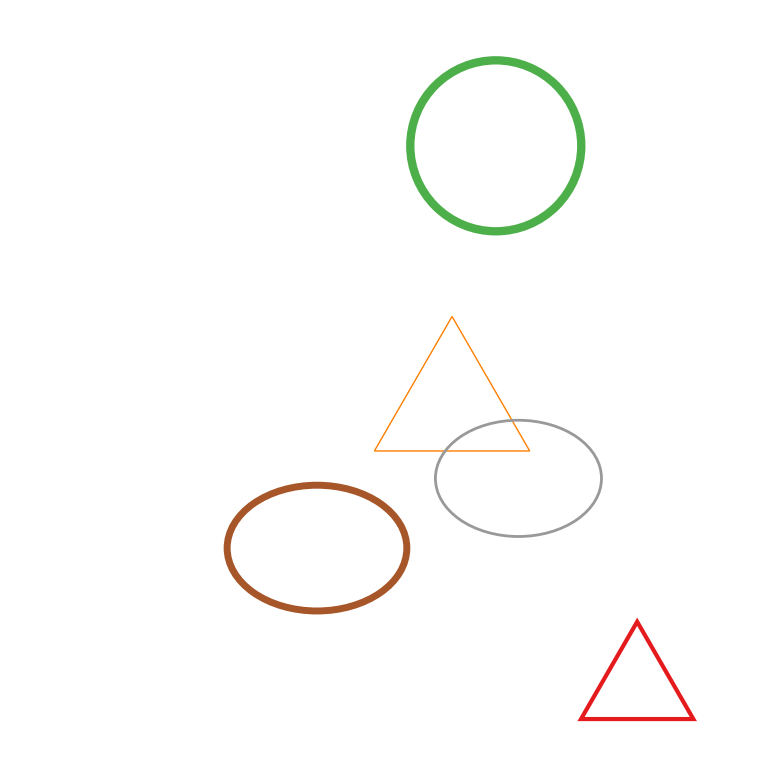[{"shape": "triangle", "thickness": 1.5, "radius": 0.42, "center": [0.828, 0.108]}, {"shape": "circle", "thickness": 3, "radius": 0.56, "center": [0.644, 0.811]}, {"shape": "triangle", "thickness": 0.5, "radius": 0.58, "center": [0.587, 0.473]}, {"shape": "oval", "thickness": 2.5, "radius": 0.58, "center": [0.412, 0.288]}, {"shape": "oval", "thickness": 1, "radius": 0.54, "center": [0.673, 0.379]}]